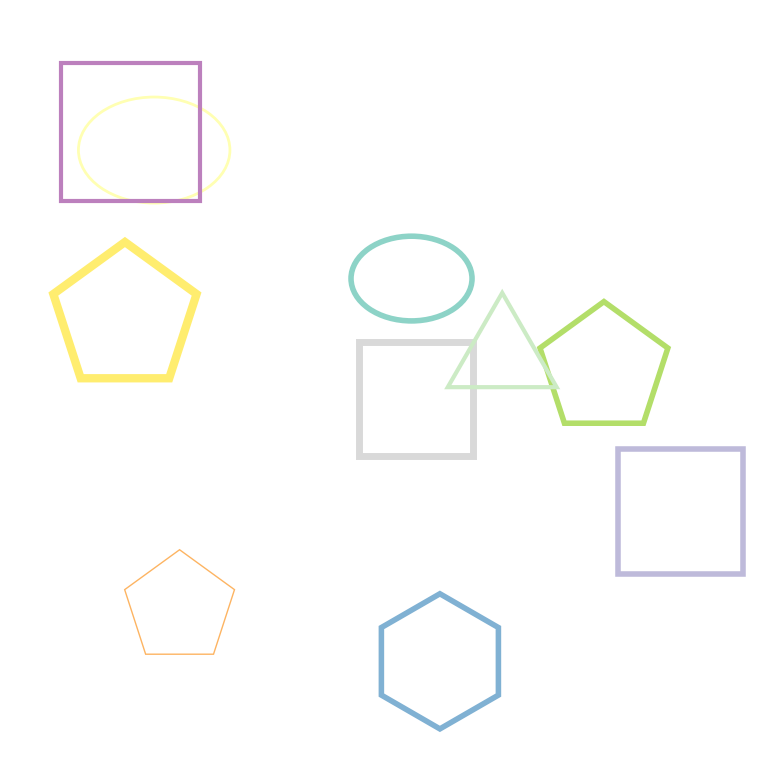[{"shape": "oval", "thickness": 2, "radius": 0.39, "center": [0.534, 0.638]}, {"shape": "oval", "thickness": 1, "radius": 0.49, "center": [0.2, 0.805]}, {"shape": "square", "thickness": 2, "radius": 0.41, "center": [0.883, 0.336]}, {"shape": "hexagon", "thickness": 2, "radius": 0.44, "center": [0.571, 0.141]}, {"shape": "pentagon", "thickness": 0.5, "radius": 0.37, "center": [0.233, 0.211]}, {"shape": "pentagon", "thickness": 2, "radius": 0.44, "center": [0.784, 0.521]}, {"shape": "square", "thickness": 2.5, "radius": 0.37, "center": [0.541, 0.482]}, {"shape": "square", "thickness": 1.5, "radius": 0.45, "center": [0.169, 0.828]}, {"shape": "triangle", "thickness": 1.5, "radius": 0.41, "center": [0.652, 0.538]}, {"shape": "pentagon", "thickness": 3, "radius": 0.49, "center": [0.162, 0.588]}]